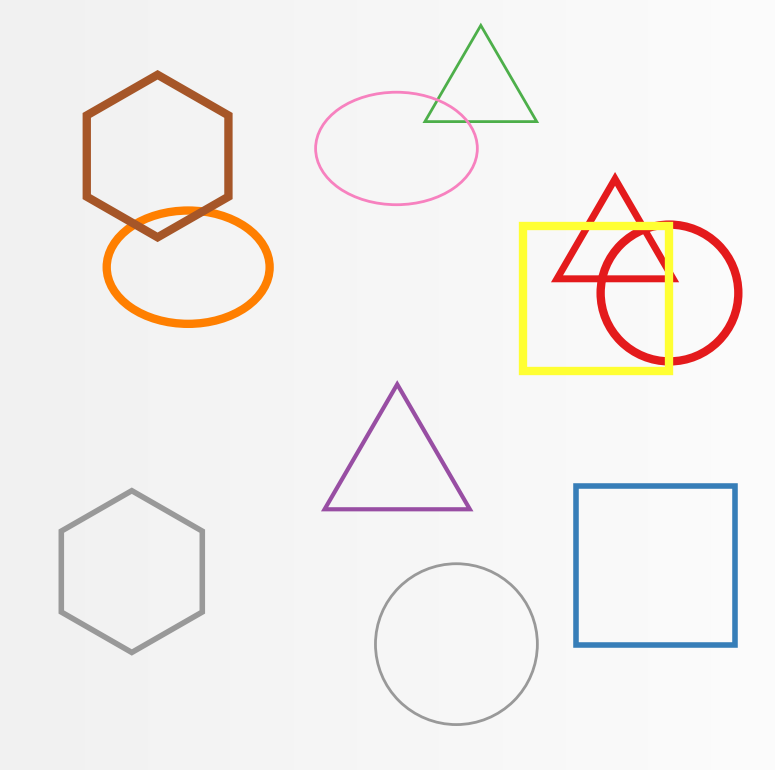[{"shape": "triangle", "thickness": 2.5, "radius": 0.43, "center": [0.794, 0.681]}, {"shape": "circle", "thickness": 3, "radius": 0.44, "center": [0.864, 0.619]}, {"shape": "square", "thickness": 2, "radius": 0.51, "center": [0.846, 0.266]}, {"shape": "triangle", "thickness": 1, "radius": 0.42, "center": [0.62, 0.884]}, {"shape": "triangle", "thickness": 1.5, "radius": 0.54, "center": [0.513, 0.393]}, {"shape": "oval", "thickness": 3, "radius": 0.53, "center": [0.243, 0.653]}, {"shape": "square", "thickness": 3, "radius": 0.47, "center": [0.769, 0.613]}, {"shape": "hexagon", "thickness": 3, "radius": 0.53, "center": [0.203, 0.797]}, {"shape": "oval", "thickness": 1, "radius": 0.52, "center": [0.512, 0.807]}, {"shape": "hexagon", "thickness": 2, "radius": 0.53, "center": [0.17, 0.258]}, {"shape": "circle", "thickness": 1, "radius": 0.52, "center": [0.589, 0.163]}]